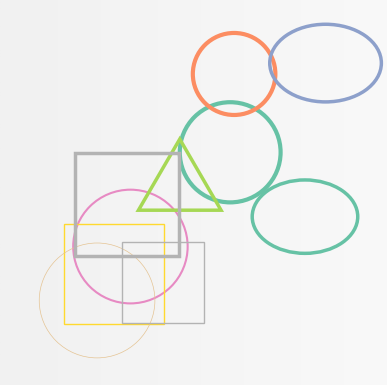[{"shape": "circle", "thickness": 3, "radius": 0.65, "center": [0.594, 0.604]}, {"shape": "oval", "thickness": 2.5, "radius": 0.68, "center": [0.787, 0.437]}, {"shape": "circle", "thickness": 3, "radius": 0.53, "center": [0.604, 0.808]}, {"shape": "oval", "thickness": 2.5, "radius": 0.72, "center": [0.84, 0.836]}, {"shape": "circle", "thickness": 1.5, "radius": 0.74, "center": [0.337, 0.36]}, {"shape": "triangle", "thickness": 2.5, "radius": 0.62, "center": [0.464, 0.516]}, {"shape": "square", "thickness": 1, "radius": 0.65, "center": [0.294, 0.288]}, {"shape": "circle", "thickness": 0.5, "radius": 0.75, "center": [0.25, 0.22]}, {"shape": "square", "thickness": 2.5, "radius": 0.67, "center": [0.329, 0.468]}, {"shape": "square", "thickness": 1, "radius": 0.53, "center": [0.421, 0.266]}]